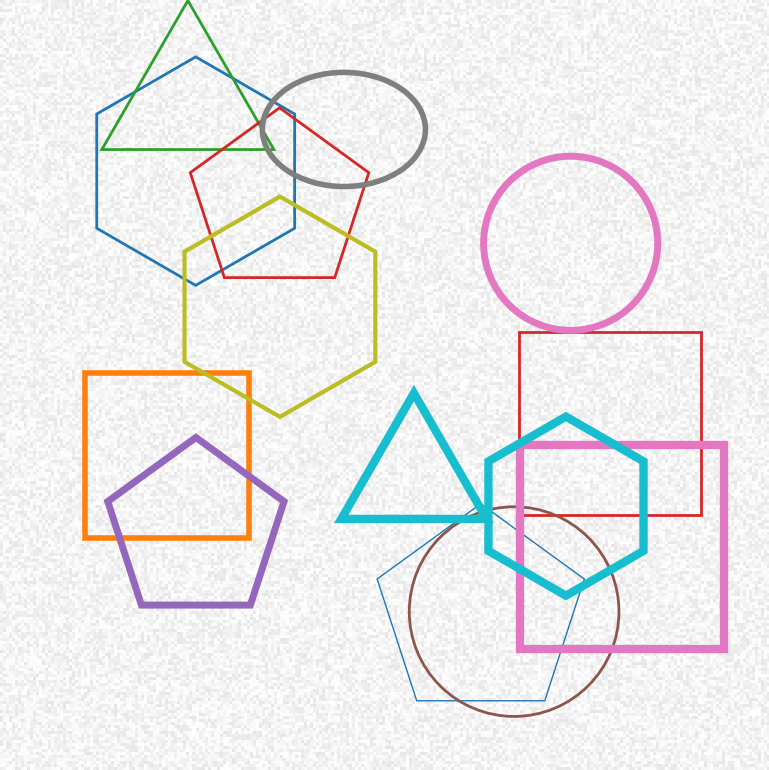[{"shape": "hexagon", "thickness": 1, "radius": 0.74, "center": [0.254, 0.778]}, {"shape": "pentagon", "thickness": 0.5, "radius": 0.71, "center": [0.624, 0.204]}, {"shape": "square", "thickness": 2, "radius": 0.53, "center": [0.217, 0.409]}, {"shape": "triangle", "thickness": 1, "radius": 0.64, "center": [0.244, 0.87]}, {"shape": "square", "thickness": 1, "radius": 0.59, "center": [0.792, 0.451]}, {"shape": "pentagon", "thickness": 1, "radius": 0.61, "center": [0.363, 0.738]}, {"shape": "pentagon", "thickness": 2.5, "radius": 0.6, "center": [0.254, 0.312]}, {"shape": "circle", "thickness": 1, "radius": 0.68, "center": [0.668, 0.206]}, {"shape": "square", "thickness": 3, "radius": 0.66, "center": [0.808, 0.29]}, {"shape": "circle", "thickness": 2.5, "radius": 0.57, "center": [0.741, 0.684]}, {"shape": "oval", "thickness": 2, "radius": 0.53, "center": [0.447, 0.832]}, {"shape": "hexagon", "thickness": 1.5, "radius": 0.72, "center": [0.364, 0.602]}, {"shape": "triangle", "thickness": 3, "radius": 0.54, "center": [0.538, 0.381]}, {"shape": "hexagon", "thickness": 3, "radius": 0.58, "center": [0.735, 0.343]}]